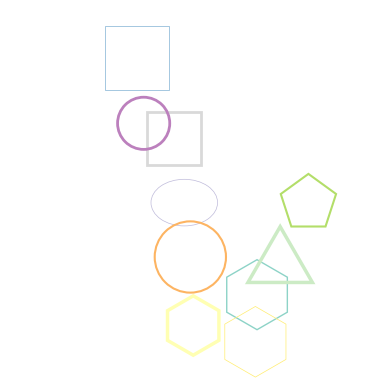[{"shape": "hexagon", "thickness": 1, "radius": 0.45, "center": [0.668, 0.235]}, {"shape": "hexagon", "thickness": 2.5, "radius": 0.39, "center": [0.502, 0.154]}, {"shape": "oval", "thickness": 0.5, "radius": 0.43, "center": [0.479, 0.474]}, {"shape": "square", "thickness": 0.5, "radius": 0.42, "center": [0.355, 0.849]}, {"shape": "circle", "thickness": 1.5, "radius": 0.46, "center": [0.494, 0.332]}, {"shape": "pentagon", "thickness": 1.5, "radius": 0.38, "center": [0.801, 0.473]}, {"shape": "square", "thickness": 2, "radius": 0.35, "center": [0.452, 0.64]}, {"shape": "circle", "thickness": 2, "radius": 0.34, "center": [0.373, 0.68]}, {"shape": "triangle", "thickness": 2.5, "radius": 0.48, "center": [0.728, 0.315]}, {"shape": "hexagon", "thickness": 0.5, "radius": 0.46, "center": [0.663, 0.112]}]